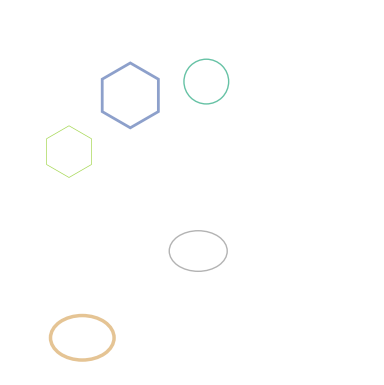[{"shape": "circle", "thickness": 1, "radius": 0.29, "center": [0.536, 0.788]}, {"shape": "hexagon", "thickness": 2, "radius": 0.42, "center": [0.338, 0.752]}, {"shape": "hexagon", "thickness": 0.5, "radius": 0.34, "center": [0.179, 0.606]}, {"shape": "oval", "thickness": 2.5, "radius": 0.41, "center": [0.214, 0.123]}, {"shape": "oval", "thickness": 1, "radius": 0.38, "center": [0.515, 0.348]}]